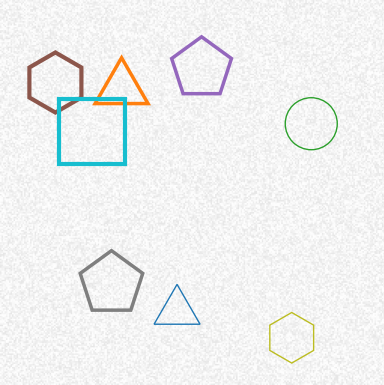[{"shape": "triangle", "thickness": 1, "radius": 0.34, "center": [0.46, 0.192]}, {"shape": "triangle", "thickness": 2.5, "radius": 0.4, "center": [0.316, 0.771]}, {"shape": "circle", "thickness": 1, "radius": 0.34, "center": [0.808, 0.679]}, {"shape": "pentagon", "thickness": 2.5, "radius": 0.41, "center": [0.524, 0.823]}, {"shape": "hexagon", "thickness": 3, "radius": 0.39, "center": [0.144, 0.786]}, {"shape": "pentagon", "thickness": 2.5, "radius": 0.43, "center": [0.29, 0.264]}, {"shape": "hexagon", "thickness": 1, "radius": 0.33, "center": [0.758, 0.123]}, {"shape": "square", "thickness": 3, "radius": 0.42, "center": [0.239, 0.659]}]